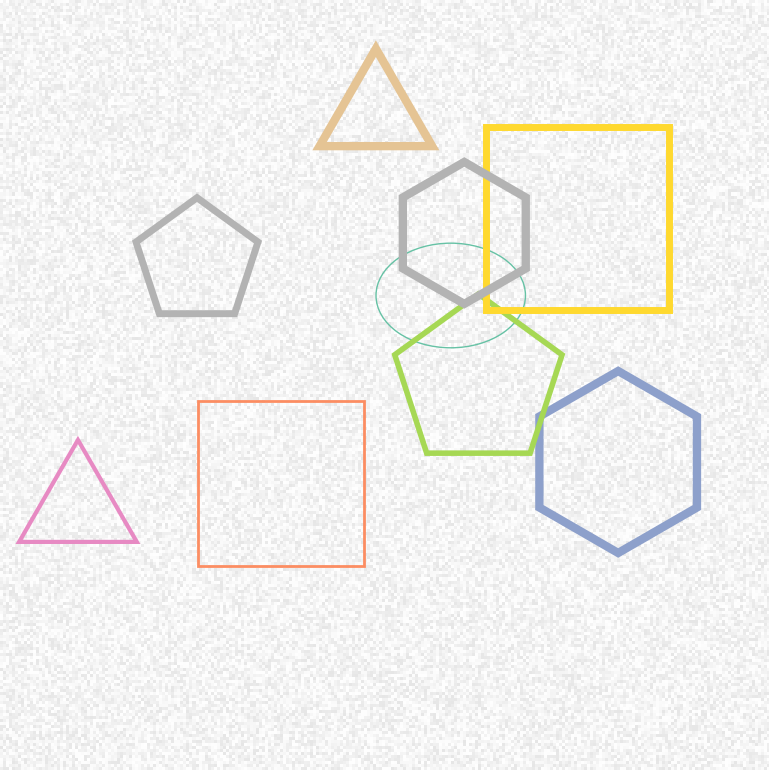[{"shape": "oval", "thickness": 0.5, "radius": 0.49, "center": [0.585, 0.616]}, {"shape": "square", "thickness": 1, "radius": 0.54, "center": [0.365, 0.372]}, {"shape": "hexagon", "thickness": 3, "radius": 0.59, "center": [0.803, 0.4]}, {"shape": "triangle", "thickness": 1.5, "radius": 0.44, "center": [0.101, 0.34]}, {"shape": "pentagon", "thickness": 2, "radius": 0.57, "center": [0.621, 0.504]}, {"shape": "square", "thickness": 2.5, "radius": 0.59, "center": [0.75, 0.716]}, {"shape": "triangle", "thickness": 3, "radius": 0.42, "center": [0.488, 0.852]}, {"shape": "pentagon", "thickness": 2.5, "radius": 0.42, "center": [0.256, 0.66]}, {"shape": "hexagon", "thickness": 3, "radius": 0.46, "center": [0.603, 0.697]}]